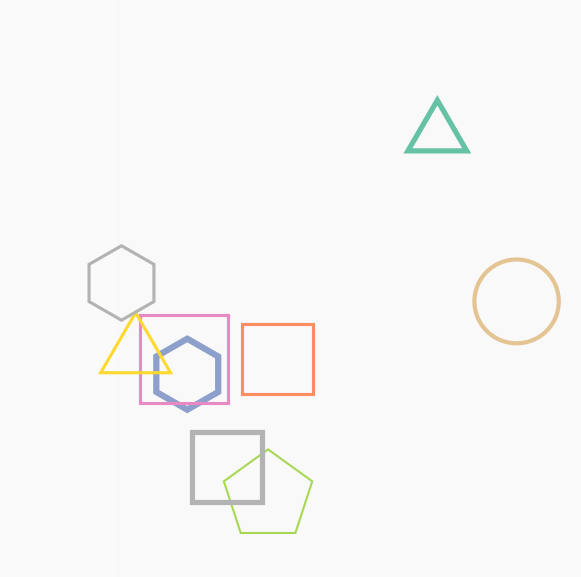[{"shape": "triangle", "thickness": 2.5, "radius": 0.29, "center": [0.752, 0.767]}, {"shape": "square", "thickness": 1.5, "radius": 0.31, "center": [0.478, 0.378]}, {"shape": "hexagon", "thickness": 3, "radius": 0.31, "center": [0.322, 0.351]}, {"shape": "square", "thickness": 1.5, "radius": 0.38, "center": [0.316, 0.378]}, {"shape": "pentagon", "thickness": 1, "radius": 0.4, "center": [0.461, 0.141]}, {"shape": "triangle", "thickness": 1.5, "radius": 0.35, "center": [0.233, 0.388]}, {"shape": "circle", "thickness": 2, "radius": 0.36, "center": [0.889, 0.477]}, {"shape": "square", "thickness": 2.5, "radius": 0.3, "center": [0.39, 0.19]}, {"shape": "hexagon", "thickness": 1.5, "radius": 0.32, "center": [0.209, 0.509]}]